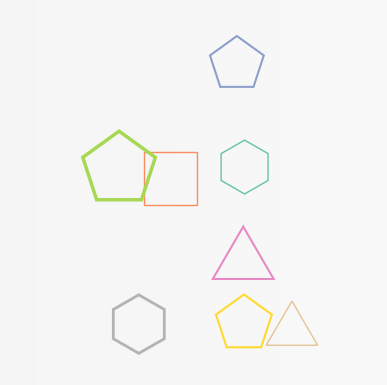[{"shape": "hexagon", "thickness": 1, "radius": 0.35, "center": [0.631, 0.566]}, {"shape": "square", "thickness": 1, "radius": 0.34, "center": [0.439, 0.536]}, {"shape": "pentagon", "thickness": 1.5, "radius": 0.37, "center": [0.611, 0.833]}, {"shape": "triangle", "thickness": 1.5, "radius": 0.45, "center": [0.628, 0.321]}, {"shape": "pentagon", "thickness": 2.5, "radius": 0.49, "center": [0.307, 0.561]}, {"shape": "pentagon", "thickness": 1.5, "radius": 0.38, "center": [0.629, 0.159]}, {"shape": "triangle", "thickness": 1, "radius": 0.38, "center": [0.753, 0.141]}, {"shape": "hexagon", "thickness": 2, "radius": 0.38, "center": [0.358, 0.158]}]